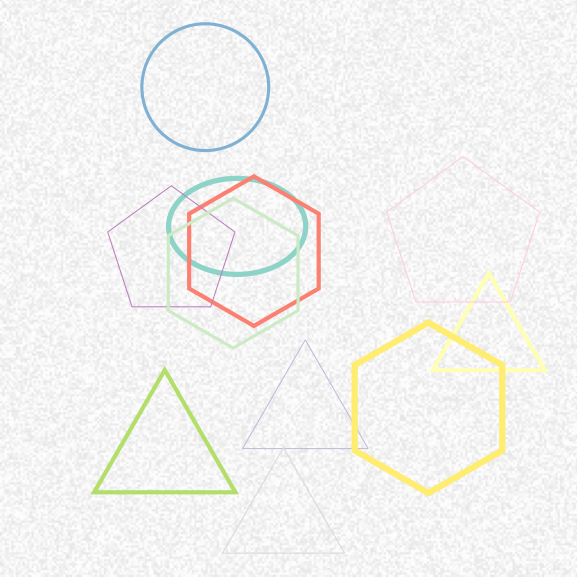[{"shape": "oval", "thickness": 2.5, "radius": 0.59, "center": [0.411, 0.607]}, {"shape": "triangle", "thickness": 2, "radius": 0.56, "center": [0.846, 0.414]}, {"shape": "triangle", "thickness": 0.5, "radius": 0.63, "center": [0.529, 0.285]}, {"shape": "hexagon", "thickness": 2, "radius": 0.65, "center": [0.44, 0.564]}, {"shape": "circle", "thickness": 1.5, "radius": 0.55, "center": [0.355, 0.848]}, {"shape": "triangle", "thickness": 2, "radius": 0.71, "center": [0.285, 0.217]}, {"shape": "pentagon", "thickness": 0.5, "radius": 0.7, "center": [0.802, 0.589]}, {"shape": "triangle", "thickness": 0.5, "radius": 0.61, "center": [0.491, 0.102]}, {"shape": "pentagon", "thickness": 0.5, "radius": 0.58, "center": [0.297, 0.562]}, {"shape": "hexagon", "thickness": 1.5, "radius": 0.65, "center": [0.404, 0.526]}, {"shape": "hexagon", "thickness": 3, "radius": 0.74, "center": [0.742, 0.293]}]